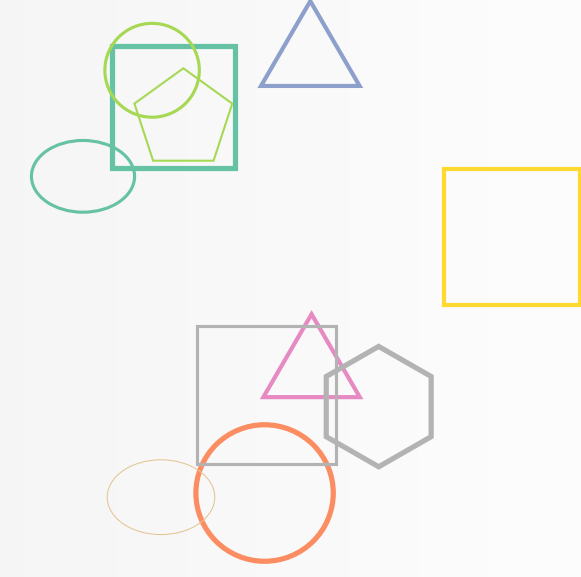[{"shape": "oval", "thickness": 1.5, "radius": 0.44, "center": [0.143, 0.694]}, {"shape": "square", "thickness": 2.5, "radius": 0.53, "center": [0.299, 0.814]}, {"shape": "circle", "thickness": 2.5, "radius": 0.59, "center": [0.455, 0.145]}, {"shape": "triangle", "thickness": 2, "radius": 0.49, "center": [0.534, 0.899]}, {"shape": "triangle", "thickness": 2, "radius": 0.48, "center": [0.536, 0.359]}, {"shape": "circle", "thickness": 1.5, "radius": 0.41, "center": [0.262, 0.877]}, {"shape": "pentagon", "thickness": 1, "radius": 0.44, "center": [0.315, 0.792]}, {"shape": "square", "thickness": 2, "radius": 0.59, "center": [0.881, 0.589]}, {"shape": "oval", "thickness": 0.5, "radius": 0.46, "center": [0.277, 0.138]}, {"shape": "square", "thickness": 1.5, "radius": 0.6, "center": [0.458, 0.315]}, {"shape": "hexagon", "thickness": 2.5, "radius": 0.52, "center": [0.652, 0.295]}]